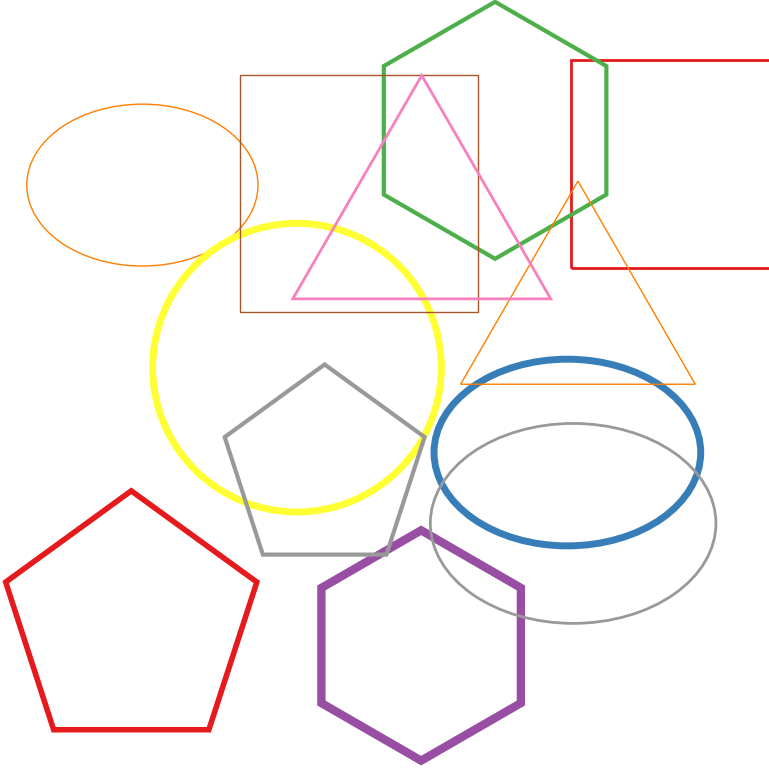[{"shape": "square", "thickness": 1, "radius": 0.68, "center": [0.877, 0.787]}, {"shape": "pentagon", "thickness": 2, "radius": 0.86, "center": [0.17, 0.191]}, {"shape": "oval", "thickness": 2.5, "radius": 0.87, "center": [0.737, 0.412]}, {"shape": "hexagon", "thickness": 1.5, "radius": 0.83, "center": [0.643, 0.831]}, {"shape": "hexagon", "thickness": 3, "radius": 0.75, "center": [0.547, 0.162]}, {"shape": "oval", "thickness": 0.5, "radius": 0.75, "center": [0.185, 0.76]}, {"shape": "triangle", "thickness": 0.5, "radius": 0.88, "center": [0.751, 0.589]}, {"shape": "circle", "thickness": 2.5, "radius": 0.94, "center": [0.386, 0.523]}, {"shape": "square", "thickness": 0.5, "radius": 0.77, "center": [0.466, 0.749]}, {"shape": "triangle", "thickness": 1, "radius": 0.97, "center": [0.548, 0.709]}, {"shape": "pentagon", "thickness": 1.5, "radius": 0.68, "center": [0.422, 0.39]}, {"shape": "oval", "thickness": 1, "radius": 0.93, "center": [0.744, 0.32]}]